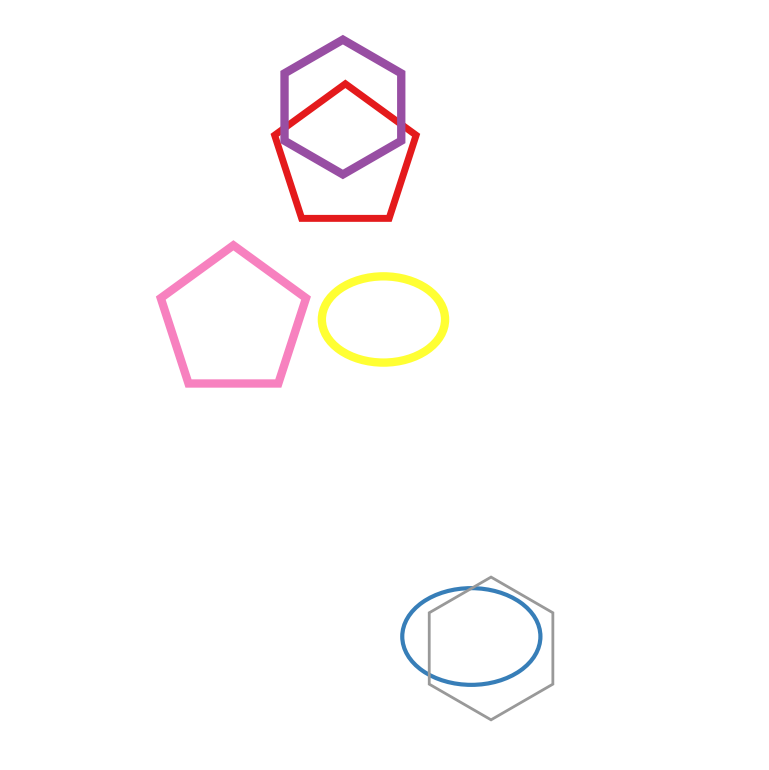[{"shape": "pentagon", "thickness": 2.5, "radius": 0.48, "center": [0.449, 0.795]}, {"shape": "oval", "thickness": 1.5, "radius": 0.45, "center": [0.612, 0.173]}, {"shape": "hexagon", "thickness": 3, "radius": 0.44, "center": [0.445, 0.861]}, {"shape": "oval", "thickness": 3, "radius": 0.4, "center": [0.498, 0.585]}, {"shape": "pentagon", "thickness": 3, "radius": 0.5, "center": [0.303, 0.582]}, {"shape": "hexagon", "thickness": 1, "radius": 0.46, "center": [0.638, 0.158]}]